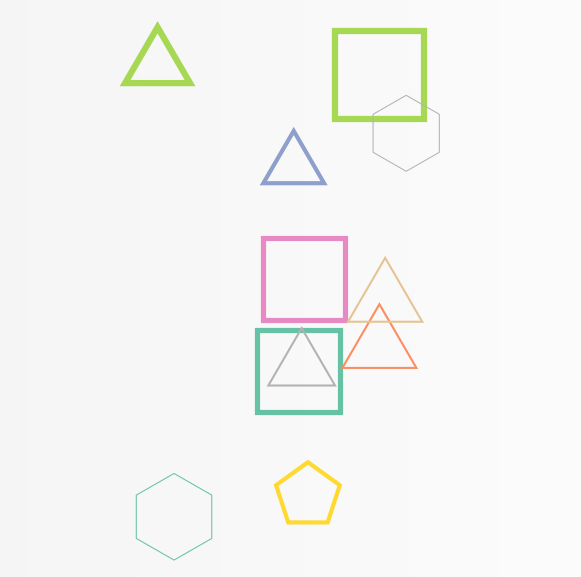[{"shape": "square", "thickness": 2.5, "radius": 0.36, "center": [0.513, 0.357]}, {"shape": "hexagon", "thickness": 0.5, "radius": 0.37, "center": [0.299, 0.104]}, {"shape": "triangle", "thickness": 1, "radius": 0.37, "center": [0.653, 0.399]}, {"shape": "triangle", "thickness": 2, "radius": 0.3, "center": [0.505, 0.712]}, {"shape": "square", "thickness": 2.5, "radius": 0.36, "center": [0.523, 0.517]}, {"shape": "triangle", "thickness": 3, "radius": 0.32, "center": [0.271, 0.888]}, {"shape": "square", "thickness": 3, "radius": 0.38, "center": [0.652, 0.87]}, {"shape": "pentagon", "thickness": 2, "radius": 0.29, "center": [0.53, 0.141]}, {"shape": "triangle", "thickness": 1, "radius": 0.37, "center": [0.663, 0.479]}, {"shape": "hexagon", "thickness": 0.5, "radius": 0.33, "center": [0.699, 0.768]}, {"shape": "triangle", "thickness": 1, "radius": 0.33, "center": [0.519, 0.365]}]